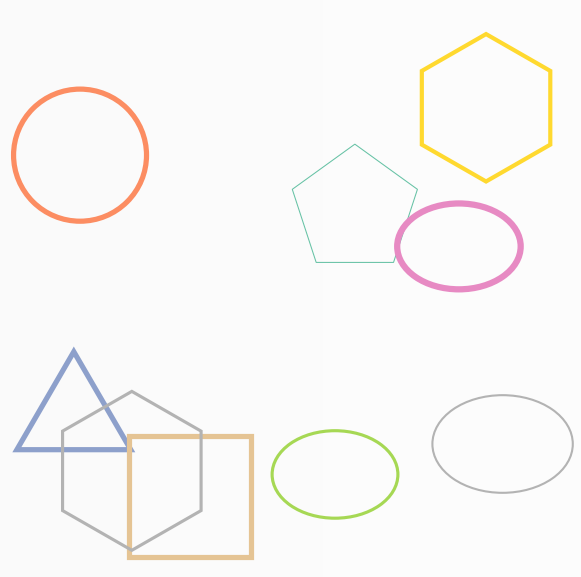[{"shape": "pentagon", "thickness": 0.5, "radius": 0.57, "center": [0.611, 0.636]}, {"shape": "circle", "thickness": 2.5, "radius": 0.57, "center": [0.138, 0.73]}, {"shape": "triangle", "thickness": 2.5, "radius": 0.57, "center": [0.127, 0.277]}, {"shape": "oval", "thickness": 3, "radius": 0.53, "center": [0.79, 0.572]}, {"shape": "oval", "thickness": 1.5, "radius": 0.54, "center": [0.576, 0.178]}, {"shape": "hexagon", "thickness": 2, "radius": 0.64, "center": [0.836, 0.813]}, {"shape": "square", "thickness": 2.5, "radius": 0.52, "center": [0.327, 0.139]}, {"shape": "hexagon", "thickness": 1.5, "radius": 0.69, "center": [0.227, 0.184]}, {"shape": "oval", "thickness": 1, "radius": 0.6, "center": [0.865, 0.23]}]